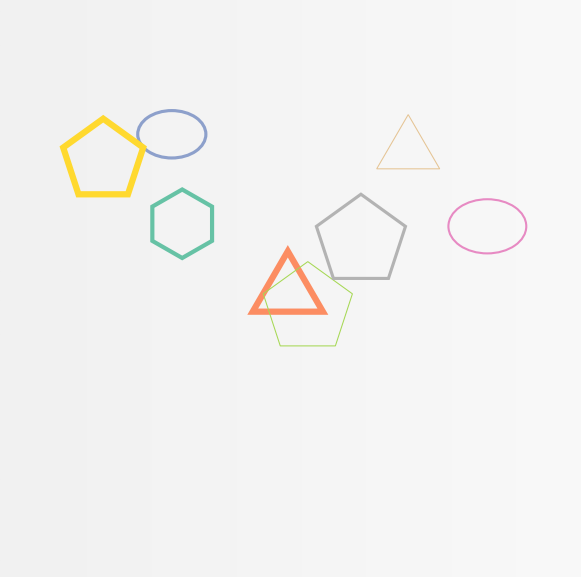[{"shape": "hexagon", "thickness": 2, "radius": 0.3, "center": [0.313, 0.612]}, {"shape": "triangle", "thickness": 3, "radius": 0.35, "center": [0.495, 0.494]}, {"shape": "oval", "thickness": 1.5, "radius": 0.29, "center": [0.296, 0.767]}, {"shape": "oval", "thickness": 1, "radius": 0.33, "center": [0.838, 0.607]}, {"shape": "pentagon", "thickness": 0.5, "radius": 0.4, "center": [0.53, 0.465]}, {"shape": "pentagon", "thickness": 3, "radius": 0.36, "center": [0.178, 0.721]}, {"shape": "triangle", "thickness": 0.5, "radius": 0.31, "center": [0.702, 0.738]}, {"shape": "pentagon", "thickness": 1.5, "radius": 0.4, "center": [0.621, 0.582]}]